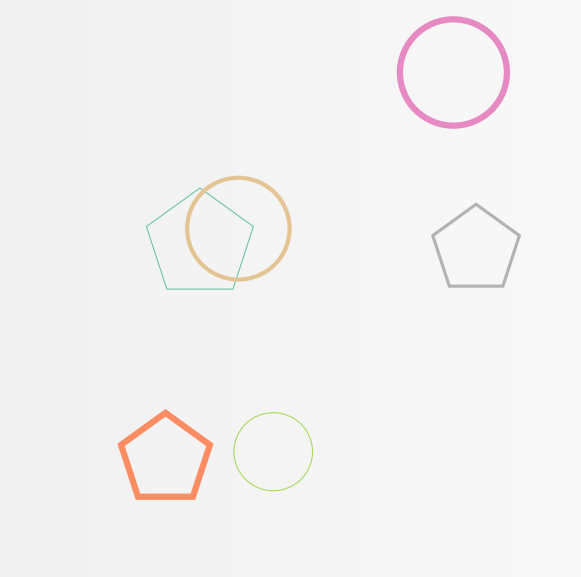[{"shape": "pentagon", "thickness": 0.5, "radius": 0.48, "center": [0.344, 0.577]}, {"shape": "pentagon", "thickness": 3, "radius": 0.4, "center": [0.285, 0.204]}, {"shape": "circle", "thickness": 3, "radius": 0.46, "center": [0.78, 0.874]}, {"shape": "circle", "thickness": 0.5, "radius": 0.34, "center": [0.47, 0.217]}, {"shape": "circle", "thickness": 2, "radius": 0.44, "center": [0.41, 0.603]}, {"shape": "pentagon", "thickness": 1.5, "radius": 0.39, "center": [0.819, 0.567]}]